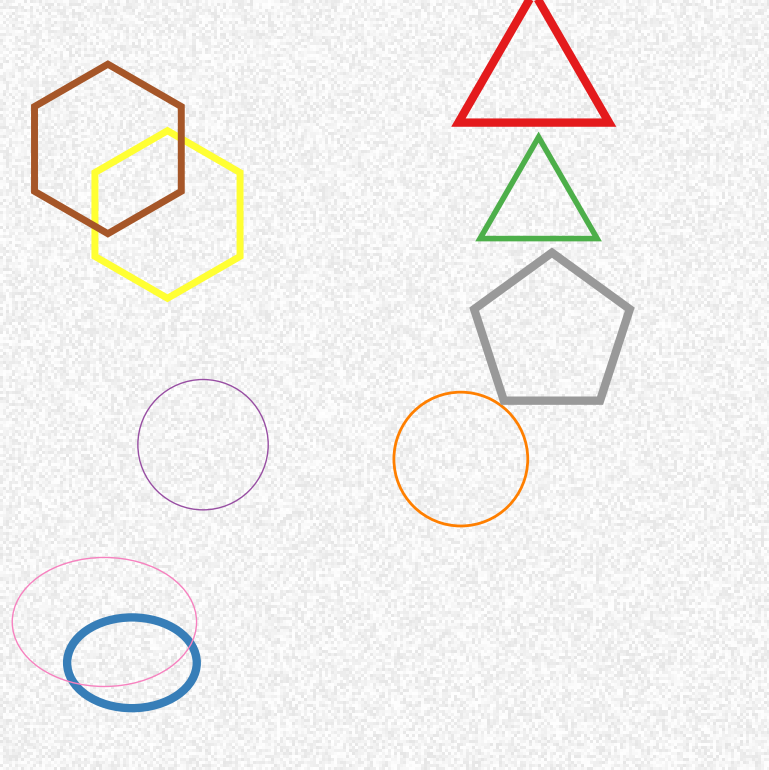[{"shape": "triangle", "thickness": 3, "radius": 0.56, "center": [0.693, 0.897]}, {"shape": "oval", "thickness": 3, "radius": 0.42, "center": [0.171, 0.139]}, {"shape": "triangle", "thickness": 2, "radius": 0.44, "center": [0.699, 0.734]}, {"shape": "circle", "thickness": 0.5, "radius": 0.42, "center": [0.264, 0.422]}, {"shape": "circle", "thickness": 1, "radius": 0.43, "center": [0.598, 0.404]}, {"shape": "hexagon", "thickness": 2.5, "radius": 0.54, "center": [0.218, 0.721]}, {"shape": "hexagon", "thickness": 2.5, "radius": 0.55, "center": [0.14, 0.807]}, {"shape": "oval", "thickness": 0.5, "radius": 0.6, "center": [0.136, 0.192]}, {"shape": "pentagon", "thickness": 3, "radius": 0.53, "center": [0.717, 0.566]}]